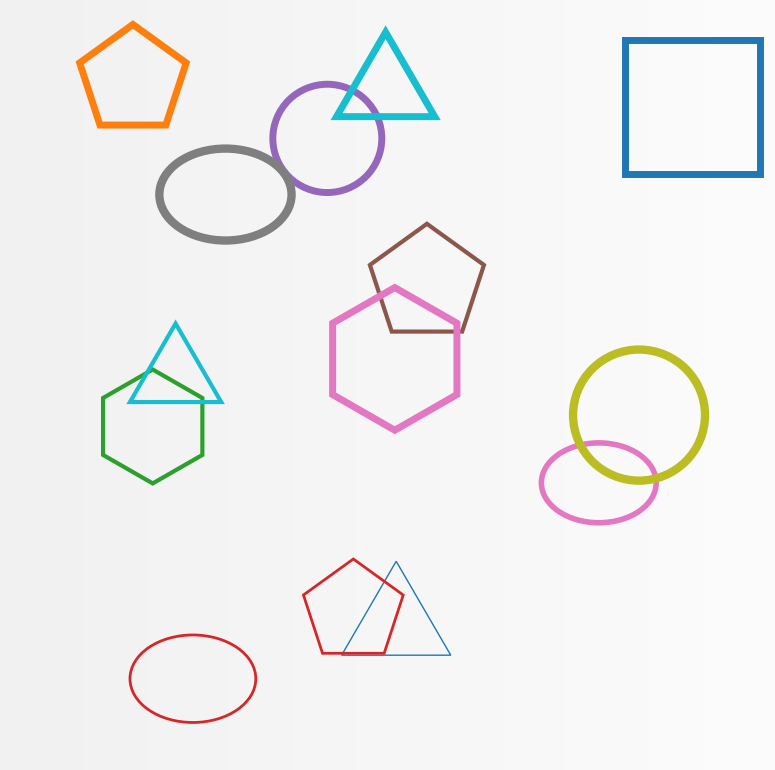[{"shape": "triangle", "thickness": 0.5, "radius": 0.41, "center": [0.511, 0.19]}, {"shape": "square", "thickness": 2.5, "radius": 0.44, "center": [0.894, 0.861]}, {"shape": "pentagon", "thickness": 2.5, "radius": 0.36, "center": [0.171, 0.896]}, {"shape": "hexagon", "thickness": 1.5, "radius": 0.37, "center": [0.197, 0.446]}, {"shape": "oval", "thickness": 1, "radius": 0.41, "center": [0.249, 0.119]}, {"shape": "pentagon", "thickness": 1, "radius": 0.34, "center": [0.456, 0.206]}, {"shape": "circle", "thickness": 2.5, "radius": 0.35, "center": [0.422, 0.82]}, {"shape": "pentagon", "thickness": 1.5, "radius": 0.39, "center": [0.551, 0.632]}, {"shape": "hexagon", "thickness": 2.5, "radius": 0.46, "center": [0.509, 0.534]}, {"shape": "oval", "thickness": 2, "radius": 0.37, "center": [0.773, 0.373]}, {"shape": "oval", "thickness": 3, "radius": 0.43, "center": [0.291, 0.747]}, {"shape": "circle", "thickness": 3, "radius": 0.43, "center": [0.825, 0.461]}, {"shape": "triangle", "thickness": 1.5, "radius": 0.34, "center": [0.227, 0.512]}, {"shape": "triangle", "thickness": 2.5, "radius": 0.37, "center": [0.498, 0.885]}]